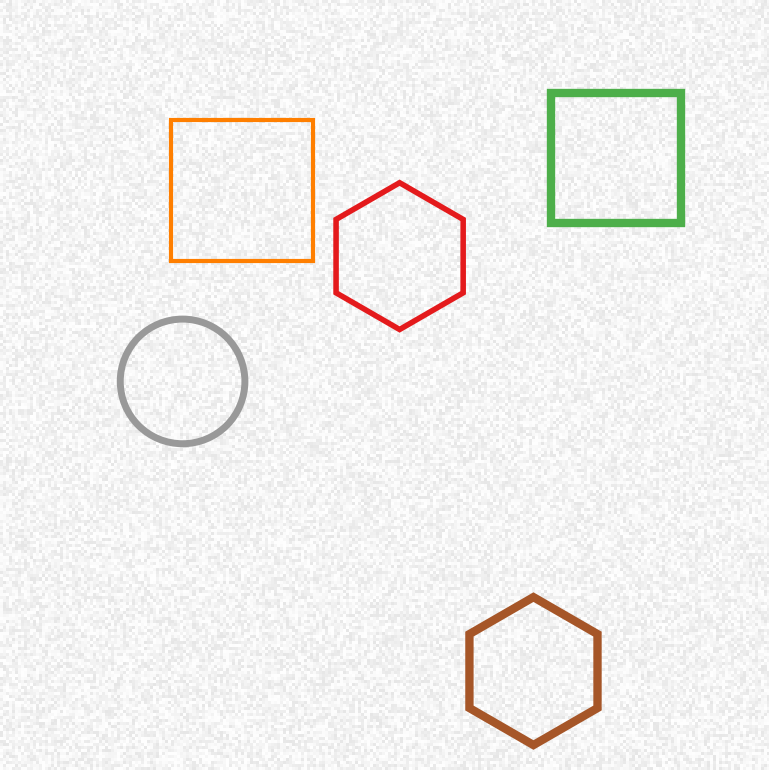[{"shape": "hexagon", "thickness": 2, "radius": 0.48, "center": [0.519, 0.667]}, {"shape": "square", "thickness": 3, "radius": 0.42, "center": [0.8, 0.795]}, {"shape": "square", "thickness": 1.5, "radius": 0.46, "center": [0.314, 0.752]}, {"shape": "hexagon", "thickness": 3, "radius": 0.48, "center": [0.693, 0.128]}, {"shape": "circle", "thickness": 2.5, "radius": 0.4, "center": [0.237, 0.505]}]